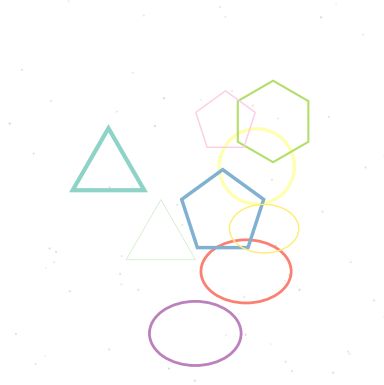[{"shape": "triangle", "thickness": 3, "radius": 0.54, "center": [0.282, 0.56]}, {"shape": "circle", "thickness": 2.5, "radius": 0.49, "center": [0.667, 0.568]}, {"shape": "oval", "thickness": 2, "radius": 0.59, "center": [0.639, 0.295]}, {"shape": "pentagon", "thickness": 2.5, "radius": 0.56, "center": [0.578, 0.447]}, {"shape": "hexagon", "thickness": 1.5, "radius": 0.53, "center": [0.709, 0.685]}, {"shape": "pentagon", "thickness": 1, "radius": 0.41, "center": [0.586, 0.683]}, {"shape": "oval", "thickness": 2, "radius": 0.6, "center": [0.507, 0.134]}, {"shape": "triangle", "thickness": 0.5, "radius": 0.52, "center": [0.418, 0.377]}, {"shape": "oval", "thickness": 1, "radius": 0.45, "center": [0.686, 0.406]}]